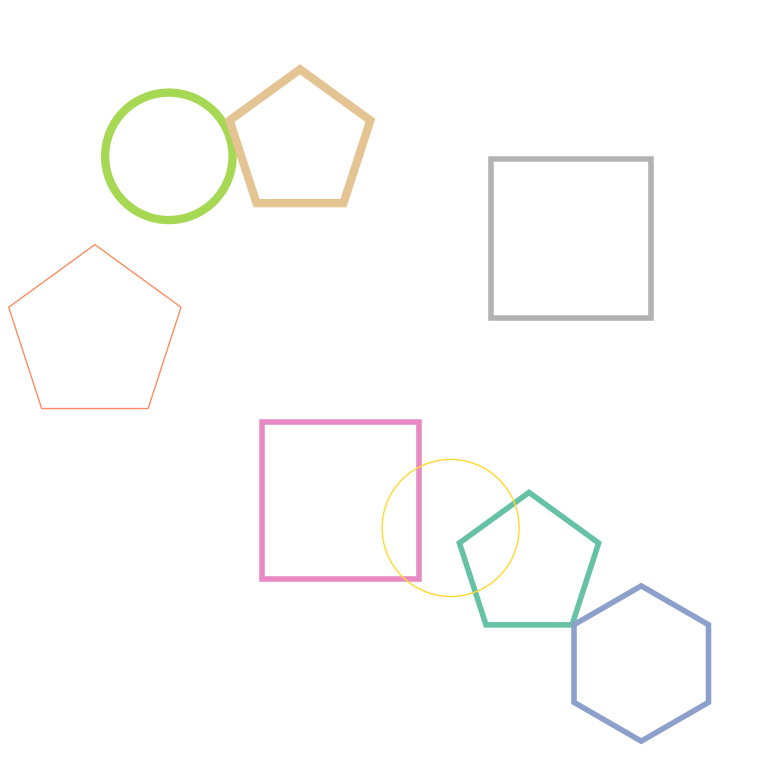[{"shape": "pentagon", "thickness": 2, "radius": 0.48, "center": [0.687, 0.265]}, {"shape": "pentagon", "thickness": 0.5, "radius": 0.59, "center": [0.123, 0.565]}, {"shape": "hexagon", "thickness": 2, "radius": 0.5, "center": [0.833, 0.138]}, {"shape": "square", "thickness": 2, "radius": 0.51, "center": [0.442, 0.35]}, {"shape": "circle", "thickness": 3, "radius": 0.41, "center": [0.219, 0.797]}, {"shape": "circle", "thickness": 0.5, "radius": 0.45, "center": [0.585, 0.314]}, {"shape": "pentagon", "thickness": 3, "radius": 0.48, "center": [0.39, 0.814]}, {"shape": "square", "thickness": 2, "radius": 0.52, "center": [0.741, 0.69]}]